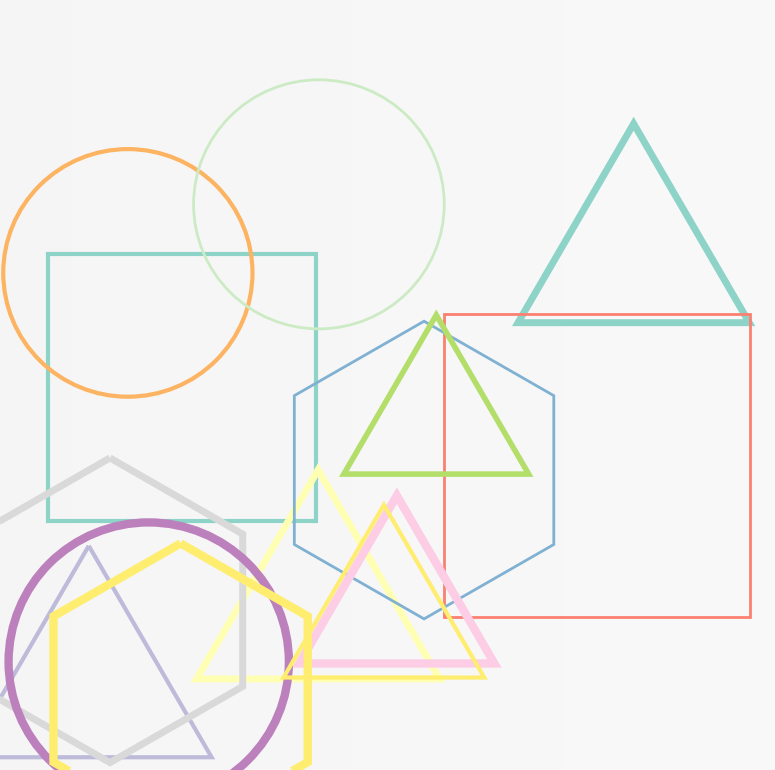[{"shape": "square", "thickness": 1.5, "radius": 0.87, "center": [0.235, 0.496]}, {"shape": "triangle", "thickness": 2.5, "radius": 0.86, "center": [0.818, 0.667]}, {"shape": "triangle", "thickness": 2.5, "radius": 0.9, "center": [0.41, 0.209]}, {"shape": "triangle", "thickness": 1.5, "radius": 0.92, "center": [0.115, 0.108]}, {"shape": "square", "thickness": 1, "radius": 0.98, "center": [0.77, 0.396]}, {"shape": "hexagon", "thickness": 1, "radius": 0.97, "center": [0.547, 0.39]}, {"shape": "circle", "thickness": 1.5, "radius": 0.8, "center": [0.165, 0.646]}, {"shape": "triangle", "thickness": 2, "radius": 0.69, "center": [0.563, 0.453]}, {"shape": "triangle", "thickness": 3, "radius": 0.73, "center": [0.512, 0.211]}, {"shape": "hexagon", "thickness": 2.5, "radius": 0.99, "center": [0.142, 0.207]}, {"shape": "circle", "thickness": 3, "radius": 0.9, "center": [0.192, 0.141]}, {"shape": "circle", "thickness": 1, "radius": 0.81, "center": [0.411, 0.735]}, {"shape": "triangle", "thickness": 1.5, "radius": 0.75, "center": [0.495, 0.195]}, {"shape": "hexagon", "thickness": 3, "radius": 0.95, "center": [0.233, 0.105]}]